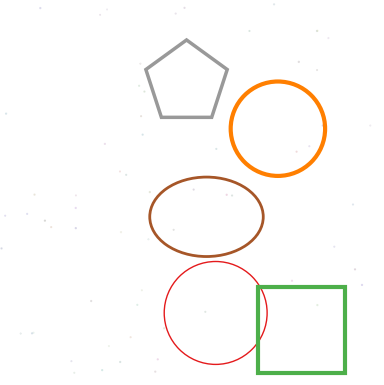[{"shape": "circle", "thickness": 1, "radius": 0.67, "center": [0.56, 0.187]}, {"shape": "square", "thickness": 3, "radius": 0.56, "center": [0.784, 0.143]}, {"shape": "circle", "thickness": 3, "radius": 0.61, "center": [0.722, 0.666]}, {"shape": "oval", "thickness": 2, "radius": 0.74, "center": [0.536, 0.437]}, {"shape": "pentagon", "thickness": 2.5, "radius": 0.56, "center": [0.485, 0.785]}]